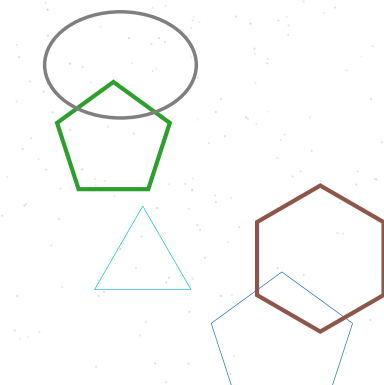[{"shape": "pentagon", "thickness": 0.5, "radius": 0.97, "center": [0.732, 0.101]}, {"shape": "pentagon", "thickness": 3, "radius": 0.77, "center": [0.295, 0.633]}, {"shape": "hexagon", "thickness": 3, "radius": 0.95, "center": [0.832, 0.328]}, {"shape": "oval", "thickness": 2.5, "radius": 0.98, "center": [0.313, 0.831]}, {"shape": "triangle", "thickness": 0.5, "radius": 0.72, "center": [0.371, 0.32]}]